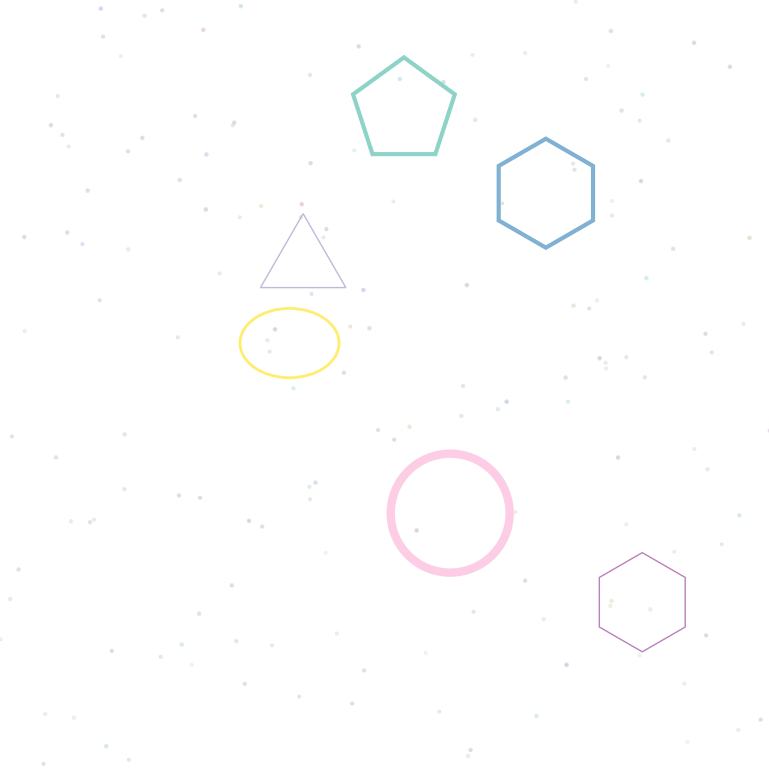[{"shape": "pentagon", "thickness": 1.5, "radius": 0.35, "center": [0.525, 0.856]}, {"shape": "triangle", "thickness": 0.5, "radius": 0.32, "center": [0.394, 0.658]}, {"shape": "hexagon", "thickness": 1.5, "radius": 0.35, "center": [0.709, 0.749]}, {"shape": "circle", "thickness": 3, "radius": 0.39, "center": [0.585, 0.334]}, {"shape": "hexagon", "thickness": 0.5, "radius": 0.32, "center": [0.834, 0.218]}, {"shape": "oval", "thickness": 1, "radius": 0.32, "center": [0.376, 0.554]}]